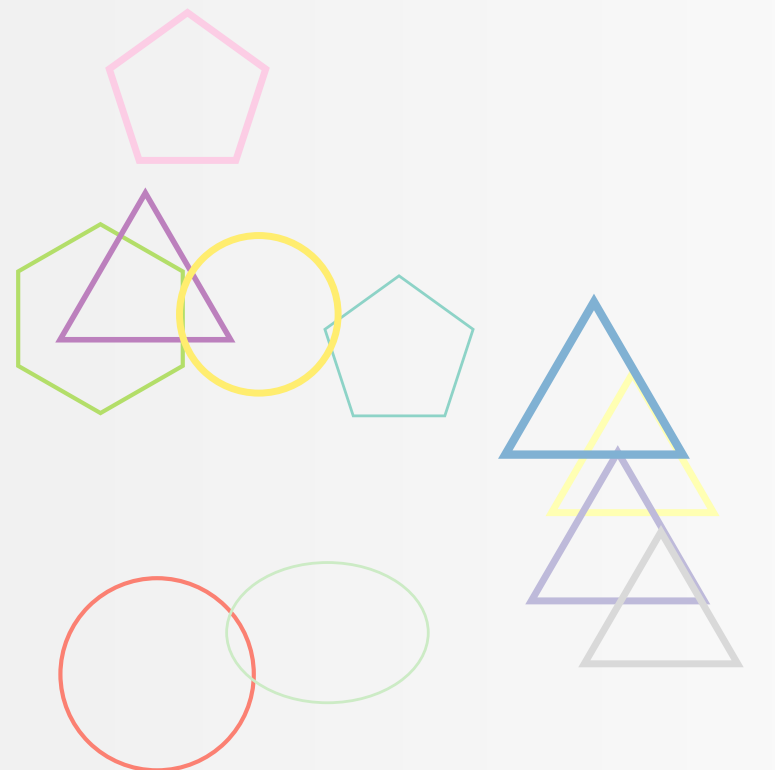[{"shape": "pentagon", "thickness": 1, "radius": 0.5, "center": [0.515, 0.541]}, {"shape": "triangle", "thickness": 2.5, "radius": 0.6, "center": [0.816, 0.395]}, {"shape": "triangle", "thickness": 2.5, "radius": 0.64, "center": [0.797, 0.284]}, {"shape": "circle", "thickness": 1.5, "radius": 0.62, "center": [0.203, 0.124]}, {"shape": "triangle", "thickness": 3, "radius": 0.66, "center": [0.766, 0.476]}, {"shape": "hexagon", "thickness": 1.5, "radius": 0.61, "center": [0.13, 0.586]}, {"shape": "pentagon", "thickness": 2.5, "radius": 0.53, "center": [0.242, 0.878]}, {"shape": "triangle", "thickness": 2.5, "radius": 0.57, "center": [0.853, 0.195]}, {"shape": "triangle", "thickness": 2, "radius": 0.64, "center": [0.188, 0.622]}, {"shape": "oval", "thickness": 1, "radius": 0.65, "center": [0.423, 0.178]}, {"shape": "circle", "thickness": 2.5, "radius": 0.51, "center": [0.334, 0.592]}]